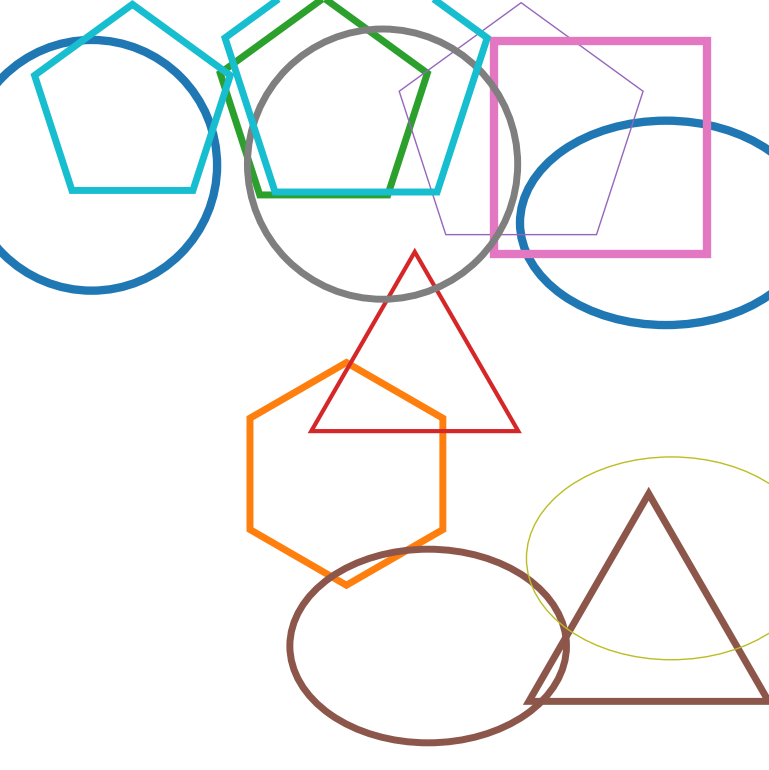[{"shape": "oval", "thickness": 3, "radius": 0.95, "center": [0.865, 0.711]}, {"shape": "circle", "thickness": 3, "radius": 0.81, "center": [0.119, 0.785]}, {"shape": "hexagon", "thickness": 2.5, "radius": 0.72, "center": [0.45, 0.385]}, {"shape": "pentagon", "thickness": 2.5, "radius": 0.71, "center": [0.42, 0.861]}, {"shape": "triangle", "thickness": 1.5, "radius": 0.78, "center": [0.539, 0.518]}, {"shape": "pentagon", "thickness": 0.5, "radius": 0.83, "center": [0.677, 0.83]}, {"shape": "oval", "thickness": 2.5, "radius": 0.9, "center": [0.556, 0.161]}, {"shape": "triangle", "thickness": 2.5, "radius": 0.9, "center": [0.842, 0.179]}, {"shape": "square", "thickness": 3, "radius": 0.69, "center": [0.78, 0.809]}, {"shape": "circle", "thickness": 2.5, "radius": 0.88, "center": [0.497, 0.787]}, {"shape": "oval", "thickness": 0.5, "radius": 0.94, "center": [0.872, 0.275]}, {"shape": "pentagon", "thickness": 2.5, "radius": 0.67, "center": [0.172, 0.861]}, {"shape": "pentagon", "thickness": 2.5, "radius": 0.9, "center": [0.462, 0.895]}]